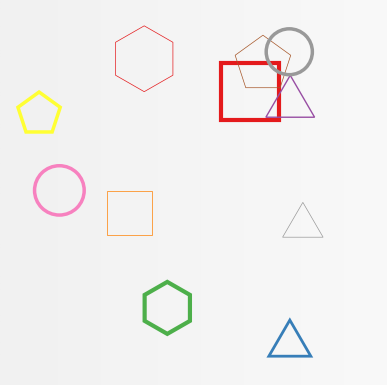[{"shape": "square", "thickness": 3, "radius": 0.37, "center": [0.645, 0.762]}, {"shape": "hexagon", "thickness": 0.5, "radius": 0.43, "center": [0.372, 0.847]}, {"shape": "triangle", "thickness": 2, "radius": 0.31, "center": [0.748, 0.106]}, {"shape": "hexagon", "thickness": 3, "radius": 0.34, "center": [0.432, 0.2]}, {"shape": "triangle", "thickness": 1, "radius": 0.36, "center": [0.749, 0.732]}, {"shape": "square", "thickness": 0.5, "radius": 0.29, "center": [0.334, 0.447]}, {"shape": "pentagon", "thickness": 2.5, "radius": 0.29, "center": [0.101, 0.704]}, {"shape": "pentagon", "thickness": 0.5, "radius": 0.38, "center": [0.679, 0.833]}, {"shape": "circle", "thickness": 2.5, "radius": 0.32, "center": [0.153, 0.505]}, {"shape": "circle", "thickness": 2.5, "radius": 0.3, "center": [0.747, 0.866]}, {"shape": "triangle", "thickness": 0.5, "radius": 0.3, "center": [0.782, 0.414]}]